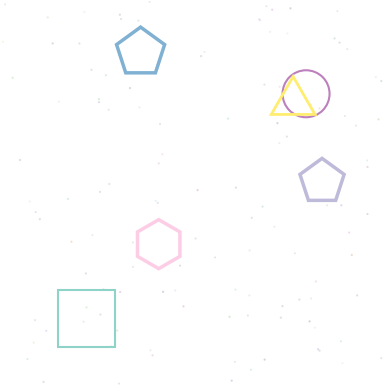[{"shape": "square", "thickness": 1.5, "radius": 0.37, "center": [0.225, 0.172]}, {"shape": "pentagon", "thickness": 2.5, "radius": 0.3, "center": [0.837, 0.528]}, {"shape": "pentagon", "thickness": 2.5, "radius": 0.33, "center": [0.365, 0.864]}, {"shape": "hexagon", "thickness": 2.5, "radius": 0.32, "center": [0.412, 0.366]}, {"shape": "circle", "thickness": 1.5, "radius": 0.31, "center": [0.795, 0.756]}, {"shape": "triangle", "thickness": 2, "radius": 0.33, "center": [0.761, 0.736]}]